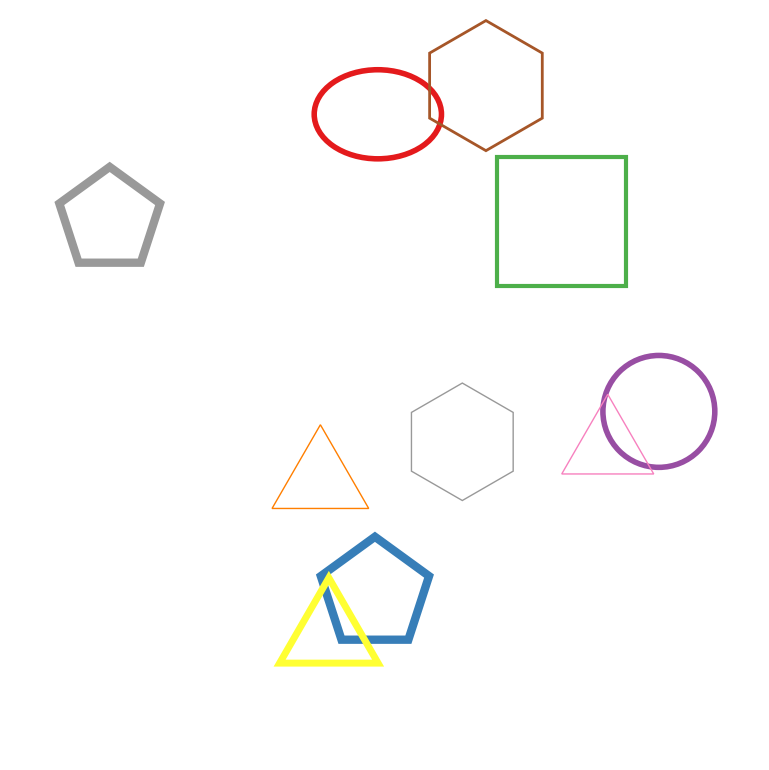[{"shape": "oval", "thickness": 2, "radius": 0.41, "center": [0.491, 0.852]}, {"shape": "pentagon", "thickness": 3, "radius": 0.37, "center": [0.487, 0.229]}, {"shape": "square", "thickness": 1.5, "radius": 0.42, "center": [0.729, 0.713]}, {"shape": "circle", "thickness": 2, "radius": 0.36, "center": [0.856, 0.466]}, {"shape": "triangle", "thickness": 0.5, "radius": 0.36, "center": [0.416, 0.376]}, {"shape": "triangle", "thickness": 2.5, "radius": 0.37, "center": [0.427, 0.176]}, {"shape": "hexagon", "thickness": 1, "radius": 0.42, "center": [0.631, 0.889]}, {"shape": "triangle", "thickness": 0.5, "radius": 0.34, "center": [0.789, 0.419]}, {"shape": "hexagon", "thickness": 0.5, "radius": 0.38, "center": [0.6, 0.426]}, {"shape": "pentagon", "thickness": 3, "radius": 0.34, "center": [0.142, 0.714]}]